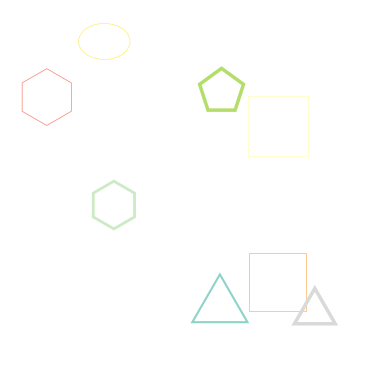[{"shape": "triangle", "thickness": 1.5, "radius": 0.41, "center": [0.571, 0.205]}, {"shape": "square", "thickness": 0.5, "radius": 0.39, "center": [0.722, 0.673]}, {"shape": "hexagon", "thickness": 0.5, "radius": 0.37, "center": [0.121, 0.748]}, {"shape": "square", "thickness": 0.5, "radius": 0.38, "center": [0.721, 0.267]}, {"shape": "pentagon", "thickness": 2.5, "radius": 0.3, "center": [0.575, 0.762]}, {"shape": "triangle", "thickness": 2.5, "radius": 0.31, "center": [0.818, 0.19]}, {"shape": "hexagon", "thickness": 2, "radius": 0.31, "center": [0.296, 0.467]}, {"shape": "oval", "thickness": 0.5, "radius": 0.33, "center": [0.271, 0.892]}]